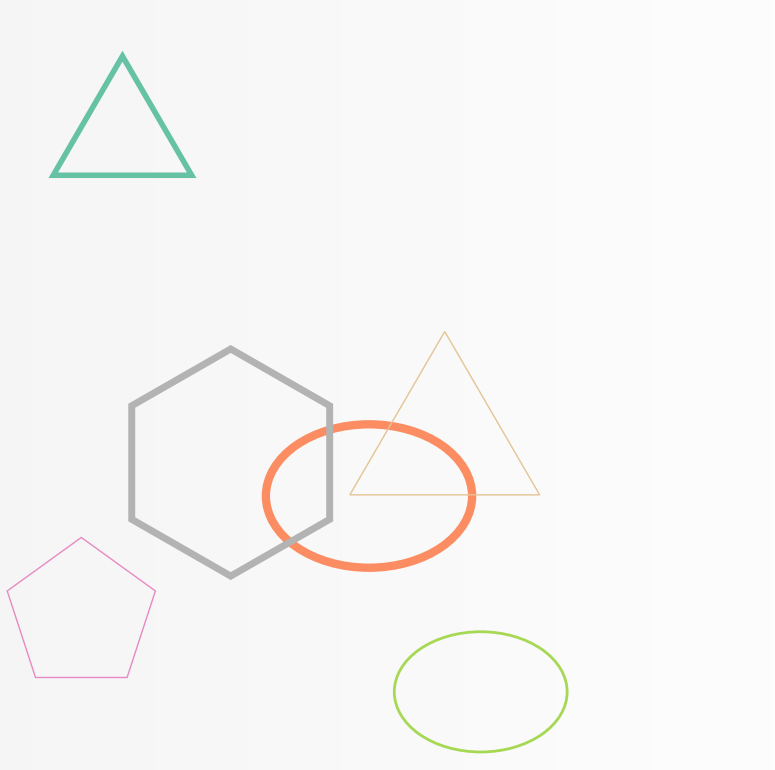[{"shape": "triangle", "thickness": 2, "radius": 0.52, "center": [0.158, 0.824]}, {"shape": "oval", "thickness": 3, "radius": 0.67, "center": [0.476, 0.356]}, {"shape": "pentagon", "thickness": 0.5, "radius": 0.5, "center": [0.105, 0.201]}, {"shape": "oval", "thickness": 1, "radius": 0.56, "center": [0.62, 0.101]}, {"shape": "triangle", "thickness": 0.5, "radius": 0.71, "center": [0.574, 0.428]}, {"shape": "hexagon", "thickness": 2.5, "radius": 0.74, "center": [0.298, 0.399]}]